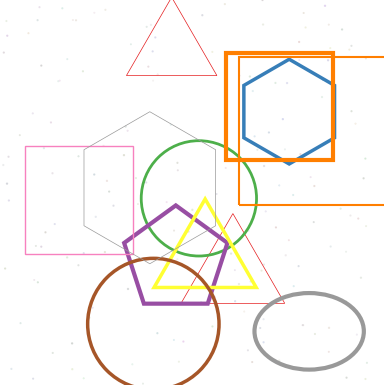[{"shape": "triangle", "thickness": 0.5, "radius": 0.78, "center": [0.605, 0.29]}, {"shape": "triangle", "thickness": 0.5, "radius": 0.68, "center": [0.446, 0.872]}, {"shape": "hexagon", "thickness": 2.5, "radius": 0.68, "center": [0.751, 0.71]}, {"shape": "circle", "thickness": 2, "radius": 0.75, "center": [0.517, 0.485]}, {"shape": "pentagon", "thickness": 3, "radius": 0.71, "center": [0.457, 0.325]}, {"shape": "square", "thickness": 3, "radius": 0.7, "center": [0.726, 0.724]}, {"shape": "square", "thickness": 1.5, "radius": 0.96, "center": [0.814, 0.66]}, {"shape": "triangle", "thickness": 2.5, "radius": 0.77, "center": [0.533, 0.33]}, {"shape": "circle", "thickness": 2.5, "radius": 0.85, "center": [0.398, 0.158]}, {"shape": "square", "thickness": 1, "radius": 0.7, "center": [0.205, 0.48]}, {"shape": "hexagon", "thickness": 0.5, "radius": 0.99, "center": [0.389, 0.512]}, {"shape": "oval", "thickness": 3, "radius": 0.71, "center": [0.803, 0.139]}]